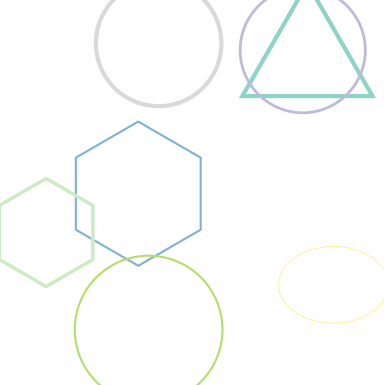[{"shape": "triangle", "thickness": 3, "radius": 0.98, "center": [0.799, 0.848]}, {"shape": "circle", "thickness": 2, "radius": 0.81, "center": [0.786, 0.87]}, {"shape": "hexagon", "thickness": 1.5, "radius": 0.94, "center": [0.359, 0.497]}, {"shape": "circle", "thickness": 1.5, "radius": 0.96, "center": [0.386, 0.144]}, {"shape": "circle", "thickness": 3, "radius": 0.82, "center": [0.412, 0.887]}, {"shape": "hexagon", "thickness": 2.5, "radius": 0.7, "center": [0.12, 0.396]}, {"shape": "oval", "thickness": 0.5, "radius": 0.71, "center": [0.866, 0.26]}]